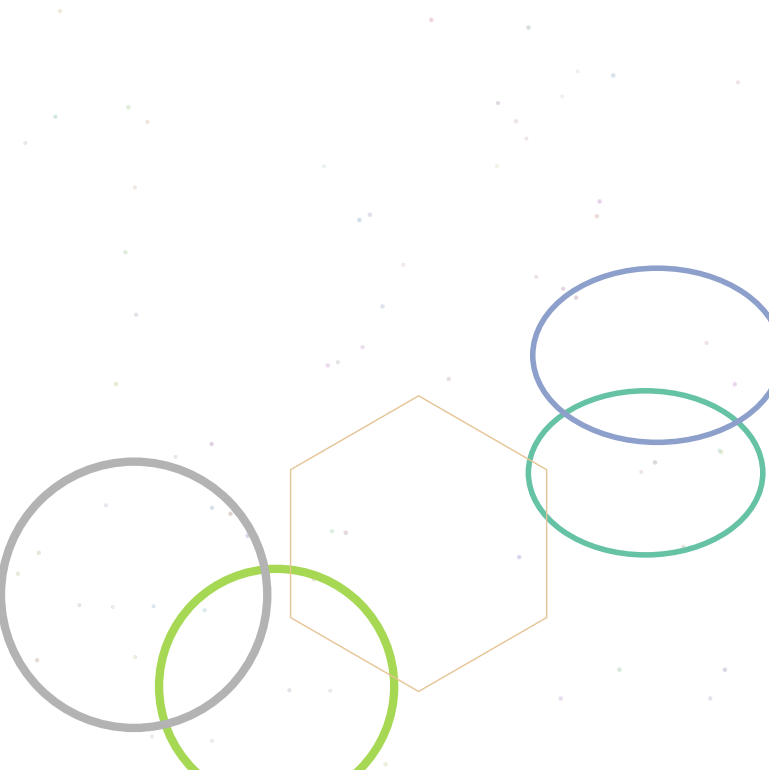[{"shape": "oval", "thickness": 2, "radius": 0.76, "center": [0.838, 0.386]}, {"shape": "oval", "thickness": 2, "radius": 0.81, "center": [0.853, 0.539]}, {"shape": "circle", "thickness": 3, "radius": 0.76, "center": [0.359, 0.109]}, {"shape": "hexagon", "thickness": 0.5, "radius": 0.96, "center": [0.544, 0.294]}, {"shape": "circle", "thickness": 3, "radius": 0.86, "center": [0.174, 0.228]}]